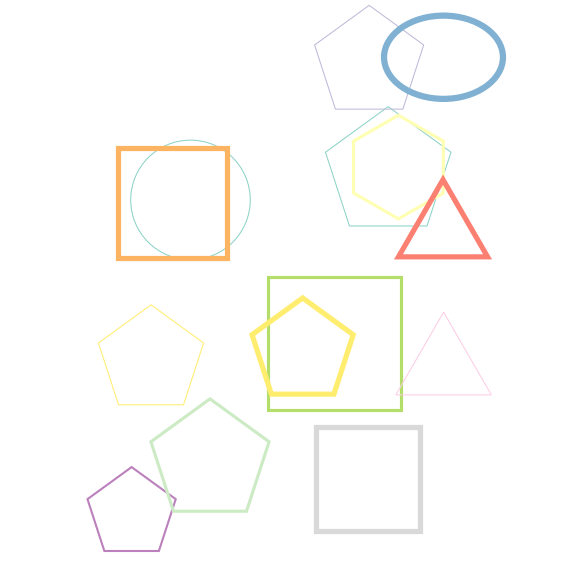[{"shape": "pentagon", "thickness": 0.5, "radius": 0.57, "center": [0.672, 0.7]}, {"shape": "circle", "thickness": 0.5, "radius": 0.52, "center": [0.33, 0.653]}, {"shape": "hexagon", "thickness": 1.5, "radius": 0.45, "center": [0.69, 0.71]}, {"shape": "pentagon", "thickness": 0.5, "radius": 0.5, "center": [0.639, 0.891]}, {"shape": "triangle", "thickness": 2.5, "radius": 0.45, "center": [0.767, 0.599]}, {"shape": "oval", "thickness": 3, "radius": 0.51, "center": [0.768, 0.9]}, {"shape": "square", "thickness": 2.5, "radius": 0.47, "center": [0.298, 0.647]}, {"shape": "square", "thickness": 1.5, "radius": 0.58, "center": [0.579, 0.404]}, {"shape": "triangle", "thickness": 0.5, "radius": 0.48, "center": [0.768, 0.363]}, {"shape": "square", "thickness": 2.5, "radius": 0.45, "center": [0.638, 0.169]}, {"shape": "pentagon", "thickness": 1, "radius": 0.4, "center": [0.228, 0.11]}, {"shape": "pentagon", "thickness": 1.5, "radius": 0.54, "center": [0.364, 0.201]}, {"shape": "pentagon", "thickness": 0.5, "radius": 0.48, "center": [0.262, 0.376]}, {"shape": "pentagon", "thickness": 2.5, "radius": 0.46, "center": [0.524, 0.391]}]